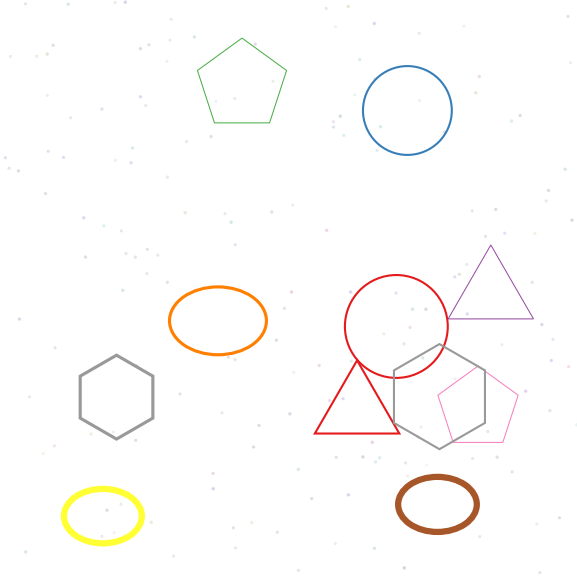[{"shape": "circle", "thickness": 1, "radius": 0.45, "center": [0.686, 0.434]}, {"shape": "triangle", "thickness": 1, "radius": 0.42, "center": [0.618, 0.291]}, {"shape": "circle", "thickness": 1, "radius": 0.38, "center": [0.705, 0.808]}, {"shape": "pentagon", "thickness": 0.5, "radius": 0.41, "center": [0.419, 0.852]}, {"shape": "triangle", "thickness": 0.5, "radius": 0.43, "center": [0.85, 0.49]}, {"shape": "oval", "thickness": 1.5, "radius": 0.42, "center": [0.377, 0.444]}, {"shape": "oval", "thickness": 3, "radius": 0.34, "center": [0.178, 0.105]}, {"shape": "oval", "thickness": 3, "radius": 0.34, "center": [0.758, 0.126]}, {"shape": "pentagon", "thickness": 0.5, "radius": 0.37, "center": [0.828, 0.292]}, {"shape": "hexagon", "thickness": 1.5, "radius": 0.36, "center": [0.202, 0.311]}, {"shape": "hexagon", "thickness": 1, "radius": 0.45, "center": [0.761, 0.312]}]